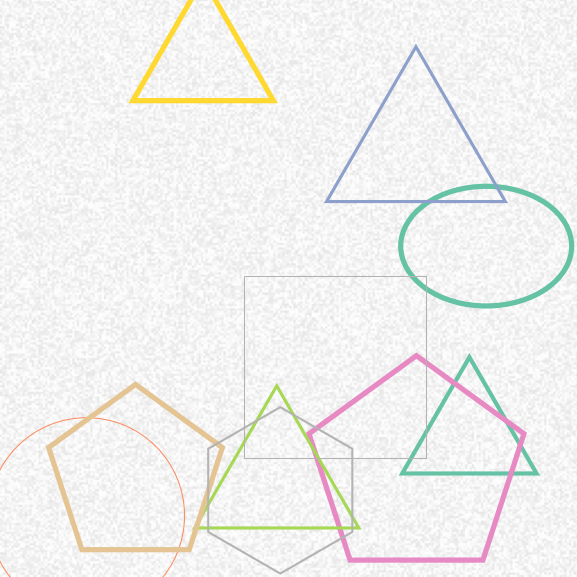[{"shape": "triangle", "thickness": 2, "radius": 0.67, "center": [0.813, 0.246]}, {"shape": "oval", "thickness": 2.5, "radius": 0.74, "center": [0.842, 0.573]}, {"shape": "circle", "thickness": 0.5, "radius": 0.85, "center": [0.15, 0.106]}, {"shape": "triangle", "thickness": 1.5, "radius": 0.89, "center": [0.72, 0.739]}, {"shape": "pentagon", "thickness": 2.5, "radius": 0.98, "center": [0.721, 0.188]}, {"shape": "triangle", "thickness": 1.5, "radius": 0.82, "center": [0.479, 0.167]}, {"shape": "triangle", "thickness": 2.5, "radius": 0.7, "center": [0.352, 0.895]}, {"shape": "pentagon", "thickness": 2.5, "radius": 0.79, "center": [0.235, 0.175]}, {"shape": "hexagon", "thickness": 1, "radius": 0.72, "center": [0.485, 0.15]}, {"shape": "square", "thickness": 0.5, "radius": 0.79, "center": [0.58, 0.363]}]